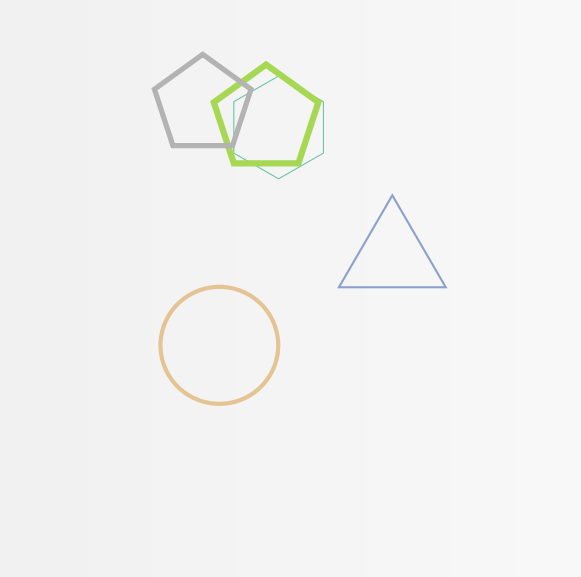[{"shape": "hexagon", "thickness": 0.5, "radius": 0.45, "center": [0.479, 0.778]}, {"shape": "triangle", "thickness": 1, "radius": 0.53, "center": [0.675, 0.555]}, {"shape": "pentagon", "thickness": 3, "radius": 0.47, "center": [0.458, 0.793]}, {"shape": "circle", "thickness": 2, "radius": 0.51, "center": [0.377, 0.401]}, {"shape": "pentagon", "thickness": 2.5, "radius": 0.44, "center": [0.349, 0.818]}]